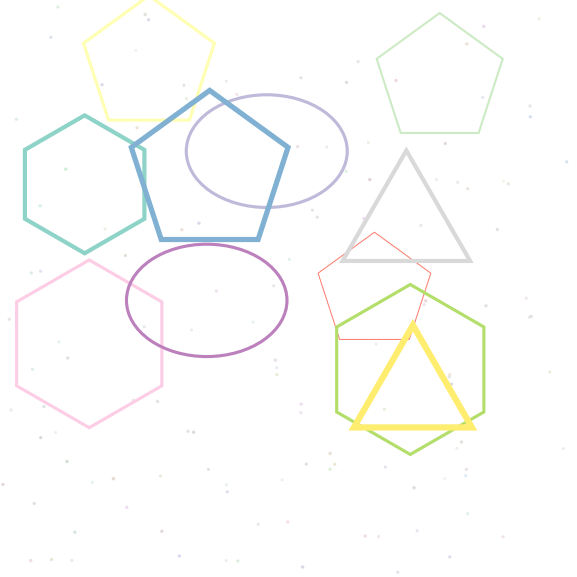[{"shape": "hexagon", "thickness": 2, "radius": 0.6, "center": [0.147, 0.68]}, {"shape": "pentagon", "thickness": 1.5, "radius": 0.6, "center": [0.258, 0.888]}, {"shape": "oval", "thickness": 1.5, "radius": 0.7, "center": [0.462, 0.737]}, {"shape": "pentagon", "thickness": 0.5, "radius": 0.51, "center": [0.648, 0.494]}, {"shape": "pentagon", "thickness": 2.5, "radius": 0.71, "center": [0.363, 0.7]}, {"shape": "hexagon", "thickness": 1.5, "radius": 0.74, "center": [0.71, 0.359]}, {"shape": "hexagon", "thickness": 1.5, "radius": 0.73, "center": [0.155, 0.404]}, {"shape": "triangle", "thickness": 2, "radius": 0.64, "center": [0.704, 0.611]}, {"shape": "oval", "thickness": 1.5, "radius": 0.69, "center": [0.358, 0.479]}, {"shape": "pentagon", "thickness": 1, "radius": 0.57, "center": [0.761, 0.862]}, {"shape": "triangle", "thickness": 3, "radius": 0.59, "center": [0.715, 0.318]}]